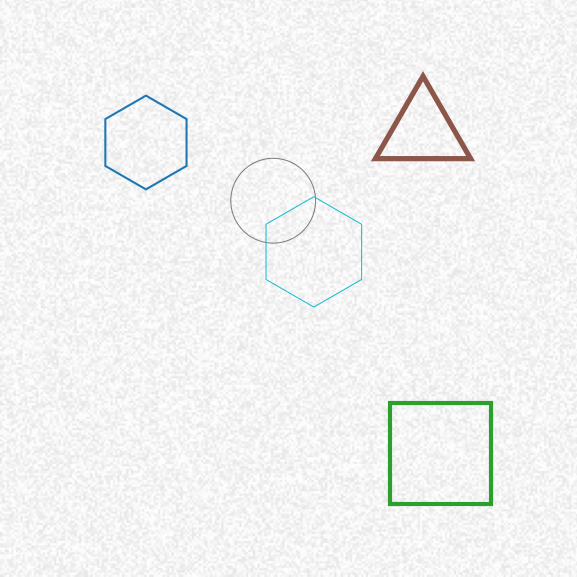[{"shape": "hexagon", "thickness": 1, "radius": 0.41, "center": [0.253, 0.752]}, {"shape": "square", "thickness": 2, "radius": 0.44, "center": [0.763, 0.214]}, {"shape": "triangle", "thickness": 2.5, "radius": 0.48, "center": [0.733, 0.772]}, {"shape": "circle", "thickness": 0.5, "radius": 0.37, "center": [0.473, 0.652]}, {"shape": "hexagon", "thickness": 0.5, "radius": 0.48, "center": [0.543, 0.563]}]